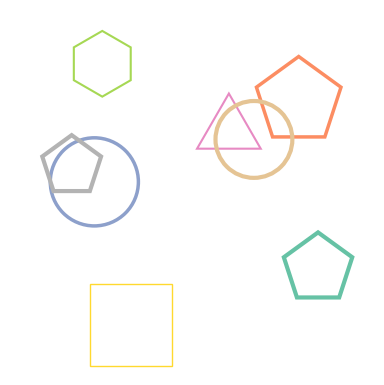[{"shape": "pentagon", "thickness": 3, "radius": 0.47, "center": [0.826, 0.303]}, {"shape": "pentagon", "thickness": 2.5, "radius": 0.58, "center": [0.776, 0.738]}, {"shape": "circle", "thickness": 2.5, "radius": 0.57, "center": [0.245, 0.528]}, {"shape": "triangle", "thickness": 1.5, "radius": 0.48, "center": [0.595, 0.662]}, {"shape": "hexagon", "thickness": 1.5, "radius": 0.43, "center": [0.266, 0.834]}, {"shape": "square", "thickness": 1, "radius": 0.53, "center": [0.341, 0.155]}, {"shape": "circle", "thickness": 3, "radius": 0.5, "center": [0.66, 0.638]}, {"shape": "pentagon", "thickness": 3, "radius": 0.4, "center": [0.186, 0.569]}]